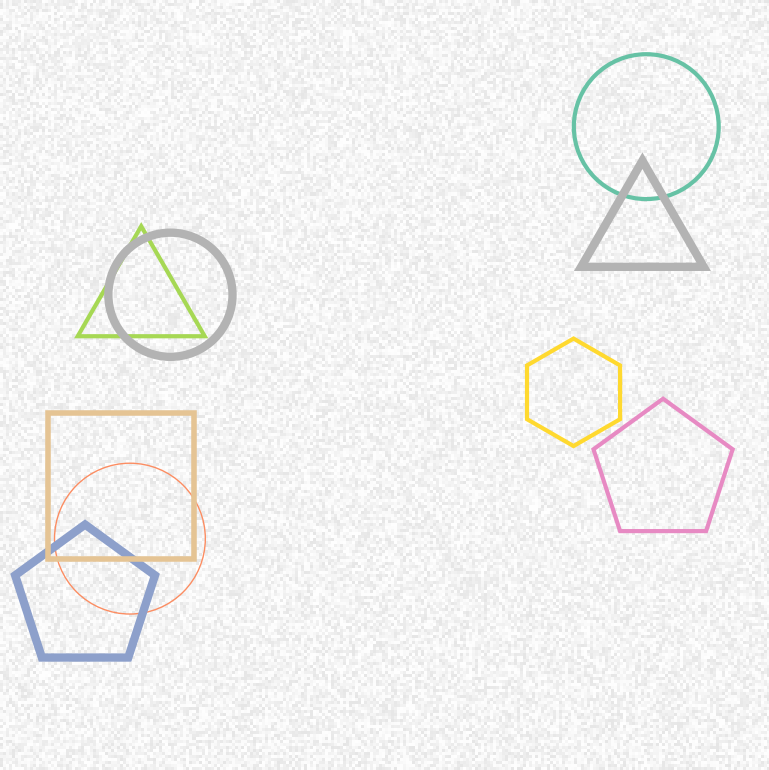[{"shape": "circle", "thickness": 1.5, "radius": 0.47, "center": [0.839, 0.836]}, {"shape": "circle", "thickness": 0.5, "radius": 0.49, "center": [0.169, 0.3]}, {"shape": "pentagon", "thickness": 3, "radius": 0.48, "center": [0.11, 0.223]}, {"shape": "pentagon", "thickness": 1.5, "radius": 0.48, "center": [0.861, 0.387]}, {"shape": "triangle", "thickness": 1.5, "radius": 0.48, "center": [0.183, 0.611]}, {"shape": "hexagon", "thickness": 1.5, "radius": 0.35, "center": [0.745, 0.491]}, {"shape": "square", "thickness": 2, "radius": 0.48, "center": [0.157, 0.369]}, {"shape": "circle", "thickness": 3, "radius": 0.4, "center": [0.221, 0.617]}, {"shape": "triangle", "thickness": 3, "radius": 0.46, "center": [0.834, 0.699]}]